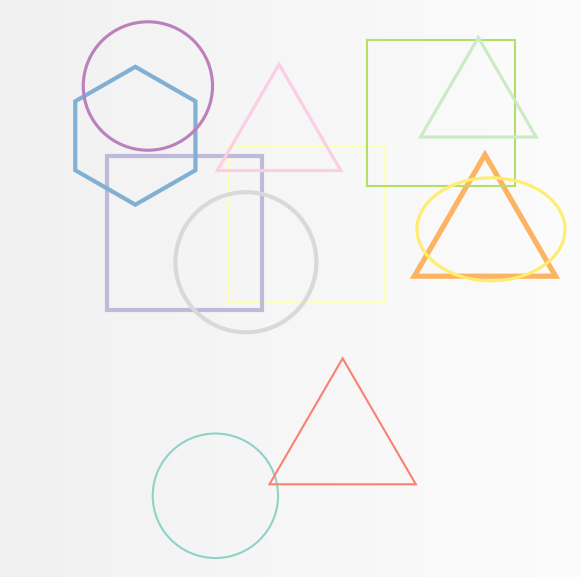[{"shape": "circle", "thickness": 1, "radius": 0.54, "center": [0.371, 0.141]}, {"shape": "square", "thickness": 1, "radius": 0.68, "center": [0.528, 0.611]}, {"shape": "square", "thickness": 2, "radius": 0.67, "center": [0.317, 0.596]}, {"shape": "triangle", "thickness": 1, "radius": 0.73, "center": [0.589, 0.233]}, {"shape": "hexagon", "thickness": 2, "radius": 0.6, "center": [0.233, 0.764]}, {"shape": "triangle", "thickness": 2.5, "radius": 0.7, "center": [0.834, 0.591]}, {"shape": "square", "thickness": 1, "radius": 0.64, "center": [0.759, 0.804]}, {"shape": "triangle", "thickness": 1.5, "radius": 0.61, "center": [0.48, 0.765]}, {"shape": "circle", "thickness": 2, "radius": 0.61, "center": [0.423, 0.545]}, {"shape": "circle", "thickness": 1.5, "radius": 0.56, "center": [0.254, 0.85]}, {"shape": "triangle", "thickness": 1.5, "radius": 0.57, "center": [0.823, 0.819]}, {"shape": "oval", "thickness": 1.5, "radius": 0.64, "center": [0.845, 0.602]}]